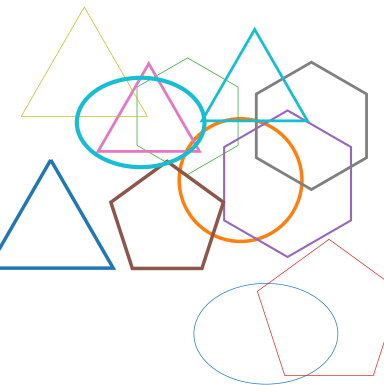[{"shape": "oval", "thickness": 0.5, "radius": 0.93, "center": [0.691, 0.133]}, {"shape": "triangle", "thickness": 2.5, "radius": 0.94, "center": [0.132, 0.397]}, {"shape": "circle", "thickness": 2.5, "radius": 0.8, "center": [0.625, 0.532]}, {"shape": "hexagon", "thickness": 0.5, "radius": 0.76, "center": [0.487, 0.698]}, {"shape": "pentagon", "thickness": 0.5, "radius": 0.98, "center": [0.855, 0.183]}, {"shape": "hexagon", "thickness": 1.5, "radius": 0.95, "center": [0.747, 0.523]}, {"shape": "pentagon", "thickness": 2.5, "radius": 0.77, "center": [0.434, 0.427]}, {"shape": "triangle", "thickness": 2, "radius": 0.76, "center": [0.386, 0.683]}, {"shape": "hexagon", "thickness": 2, "radius": 0.83, "center": [0.809, 0.673]}, {"shape": "triangle", "thickness": 0.5, "radius": 0.95, "center": [0.219, 0.792]}, {"shape": "triangle", "thickness": 2, "radius": 0.79, "center": [0.662, 0.765]}, {"shape": "oval", "thickness": 3, "radius": 0.83, "center": [0.365, 0.682]}]